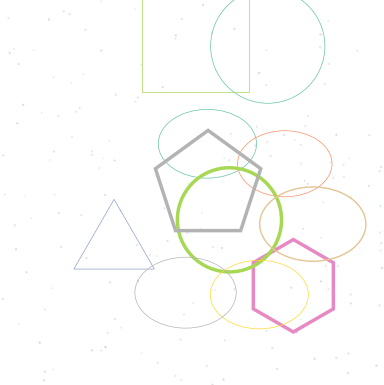[{"shape": "oval", "thickness": 0.5, "radius": 0.64, "center": [0.539, 0.627]}, {"shape": "circle", "thickness": 0.5, "radius": 0.74, "center": [0.696, 0.88]}, {"shape": "oval", "thickness": 0.5, "radius": 0.61, "center": [0.74, 0.575]}, {"shape": "triangle", "thickness": 0.5, "radius": 0.6, "center": [0.296, 0.362]}, {"shape": "hexagon", "thickness": 2.5, "radius": 0.6, "center": [0.762, 0.258]}, {"shape": "square", "thickness": 0.5, "radius": 0.69, "center": [0.507, 0.9]}, {"shape": "circle", "thickness": 2.5, "radius": 0.68, "center": [0.596, 0.429]}, {"shape": "oval", "thickness": 0.5, "radius": 0.64, "center": [0.674, 0.235]}, {"shape": "oval", "thickness": 1, "radius": 0.69, "center": [0.812, 0.418]}, {"shape": "oval", "thickness": 0.5, "radius": 0.66, "center": [0.482, 0.24]}, {"shape": "pentagon", "thickness": 2.5, "radius": 0.72, "center": [0.541, 0.517]}]